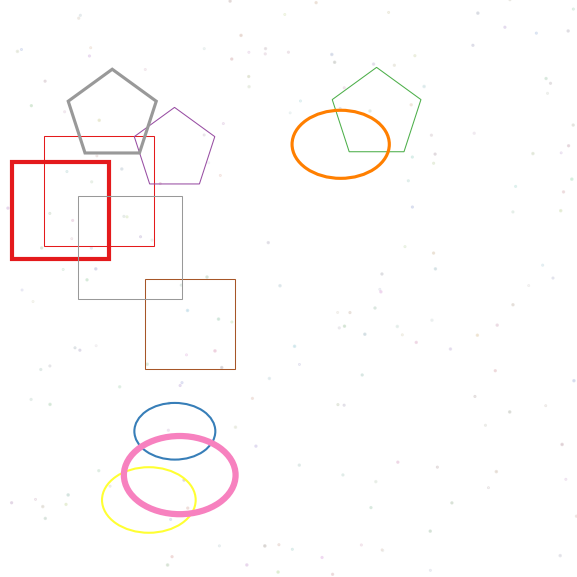[{"shape": "square", "thickness": 0.5, "radius": 0.48, "center": [0.172, 0.669]}, {"shape": "square", "thickness": 2, "radius": 0.42, "center": [0.105, 0.635]}, {"shape": "oval", "thickness": 1, "radius": 0.35, "center": [0.303, 0.252]}, {"shape": "pentagon", "thickness": 0.5, "radius": 0.4, "center": [0.652, 0.802]}, {"shape": "pentagon", "thickness": 0.5, "radius": 0.37, "center": [0.302, 0.74]}, {"shape": "oval", "thickness": 1.5, "radius": 0.42, "center": [0.59, 0.749]}, {"shape": "oval", "thickness": 1, "radius": 0.41, "center": [0.258, 0.133]}, {"shape": "square", "thickness": 0.5, "radius": 0.39, "center": [0.33, 0.438]}, {"shape": "oval", "thickness": 3, "radius": 0.48, "center": [0.311, 0.176]}, {"shape": "pentagon", "thickness": 1.5, "radius": 0.4, "center": [0.194, 0.799]}, {"shape": "square", "thickness": 0.5, "radius": 0.45, "center": [0.225, 0.57]}]